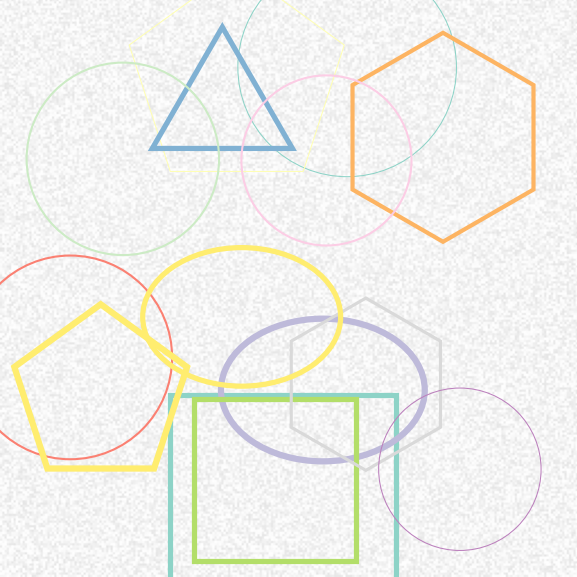[{"shape": "circle", "thickness": 0.5, "radius": 0.95, "center": [0.601, 0.882]}, {"shape": "square", "thickness": 2.5, "radius": 0.98, "center": [0.49, 0.12]}, {"shape": "pentagon", "thickness": 0.5, "radius": 0.98, "center": [0.41, 0.861]}, {"shape": "oval", "thickness": 3, "radius": 0.88, "center": [0.559, 0.324]}, {"shape": "circle", "thickness": 1, "radius": 0.88, "center": [0.122, 0.38]}, {"shape": "triangle", "thickness": 2.5, "radius": 0.7, "center": [0.385, 0.812]}, {"shape": "hexagon", "thickness": 2, "radius": 0.9, "center": [0.767, 0.761]}, {"shape": "square", "thickness": 2.5, "radius": 0.7, "center": [0.476, 0.168]}, {"shape": "circle", "thickness": 1, "radius": 0.74, "center": [0.565, 0.721]}, {"shape": "hexagon", "thickness": 1.5, "radius": 0.75, "center": [0.633, 0.334]}, {"shape": "circle", "thickness": 0.5, "radius": 0.7, "center": [0.796, 0.187]}, {"shape": "circle", "thickness": 1, "radius": 0.83, "center": [0.213, 0.724]}, {"shape": "oval", "thickness": 2.5, "radius": 0.86, "center": [0.418, 0.45]}, {"shape": "pentagon", "thickness": 3, "radius": 0.79, "center": [0.174, 0.315]}]